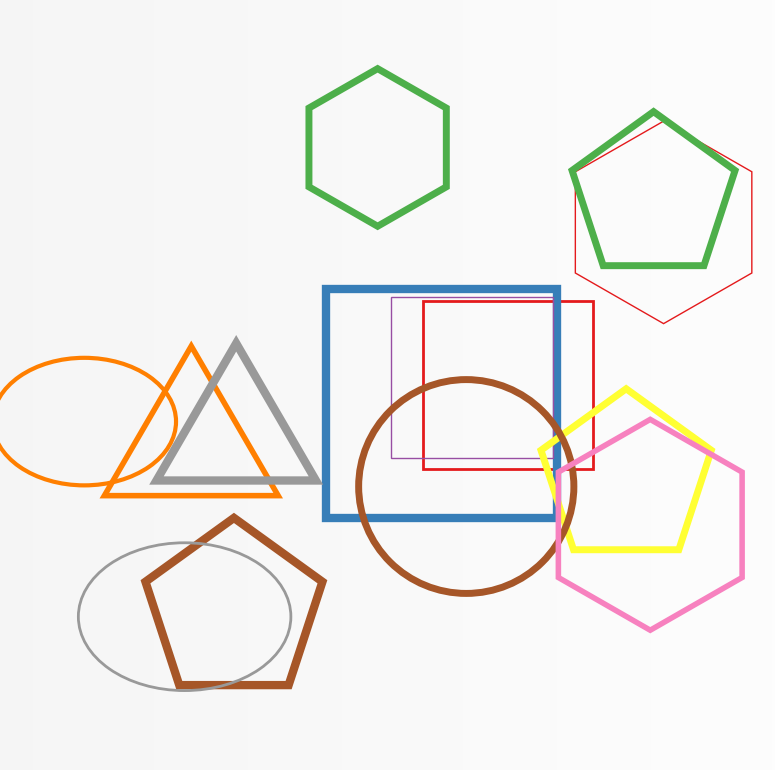[{"shape": "hexagon", "thickness": 0.5, "radius": 0.66, "center": [0.856, 0.711]}, {"shape": "square", "thickness": 1, "radius": 0.55, "center": [0.655, 0.5]}, {"shape": "square", "thickness": 3, "radius": 0.74, "center": [0.569, 0.476]}, {"shape": "pentagon", "thickness": 2.5, "radius": 0.55, "center": [0.843, 0.744]}, {"shape": "hexagon", "thickness": 2.5, "radius": 0.51, "center": [0.487, 0.809]}, {"shape": "square", "thickness": 0.5, "radius": 0.52, "center": [0.609, 0.51]}, {"shape": "oval", "thickness": 1.5, "radius": 0.59, "center": [0.109, 0.452]}, {"shape": "triangle", "thickness": 2, "radius": 0.65, "center": [0.247, 0.421]}, {"shape": "pentagon", "thickness": 2.5, "radius": 0.58, "center": [0.808, 0.38]}, {"shape": "circle", "thickness": 2.5, "radius": 0.69, "center": [0.602, 0.368]}, {"shape": "pentagon", "thickness": 3, "radius": 0.6, "center": [0.302, 0.207]}, {"shape": "hexagon", "thickness": 2, "radius": 0.68, "center": [0.839, 0.318]}, {"shape": "triangle", "thickness": 3, "radius": 0.59, "center": [0.305, 0.435]}, {"shape": "oval", "thickness": 1, "radius": 0.69, "center": [0.238, 0.199]}]